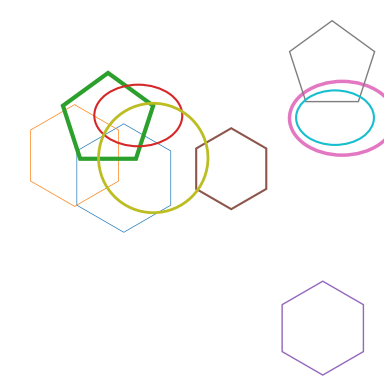[{"shape": "hexagon", "thickness": 0.5, "radius": 0.7, "center": [0.322, 0.538]}, {"shape": "hexagon", "thickness": 0.5, "radius": 0.66, "center": [0.194, 0.596]}, {"shape": "pentagon", "thickness": 3, "radius": 0.62, "center": [0.281, 0.687]}, {"shape": "oval", "thickness": 1.5, "radius": 0.57, "center": [0.359, 0.7]}, {"shape": "hexagon", "thickness": 1, "radius": 0.61, "center": [0.838, 0.148]}, {"shape": "hexagon", "thickness": 1.5, "radius": 0.53, "center": [0.601, 0.562]}, {"shape": "oval", "thickness": 2.5, "radius": 0.68, "center": [0.889, 0.693]}, {"shape": "pentagon", "thickness": 1, "radius": 0.58, "center": [0.863, 0.83]}, {"shape": "circle", "thickness": 2, "radius": 0.71, "center": [0.398, 0.59]}, {"shape": "oval", "thickness": 1.5, "radius": 0.51, "center": [0.87, 0.694]}]